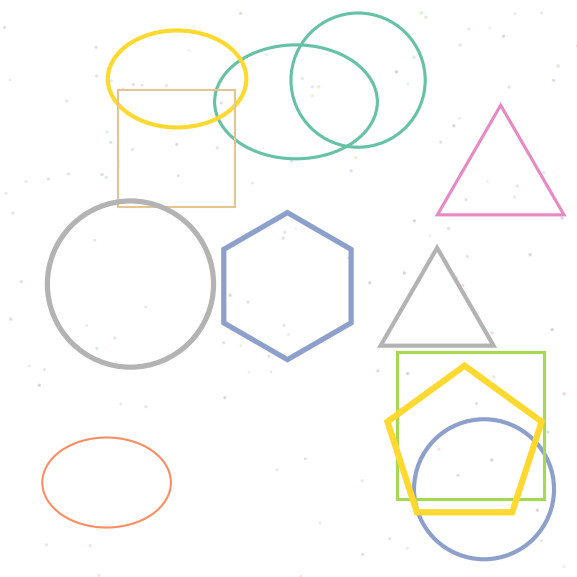[{"shape": "oval", "thickness": 1.5, "radius": 0.7, "center": [0.513, 0.823]}, {"shape": "circle", "thickness": 1.5, "radius": 0.58, "center": [0.62, 0.86]}, {"shape": "oval", "thickness": 1, "radius": 0.56, "center": [0.185, 0.164]}, {"shape": "circle", "thickness": 2, "radius": 0.61, "center": [0.838, 0.152]}, {"shape": "hexagon", "thickness": 2.5, "radius": 0.64, "center": [0.498, 0.504]}, {"shape": "triangle", "thickness": 1.5, "radius": 0.63, "center": [0.867, 0.69]}, {"shape": "square", "thickness": 1.5, "radius": 0.64, "center": [0.815, 0.263]}, {"shape": "oval", "thickness": 2, "radius": 0.6, "center": [0.307, 0.862]}, {"shape": "pentagon", "thickness": 3, "radius": 0.7, "center": [0.804, 0.226]}, {"shape": "square", "thickness": 1, "radius": 0.51, "center": [0.306, 0.742]}, {"shape": "circle", "thickness": 2.5, "radius": 0.72, "center": [0.226, 0.507]}, {"shape": "triangle", "thickness": 2, "radius": 0.56, "center": [0.757, 0.457]}]